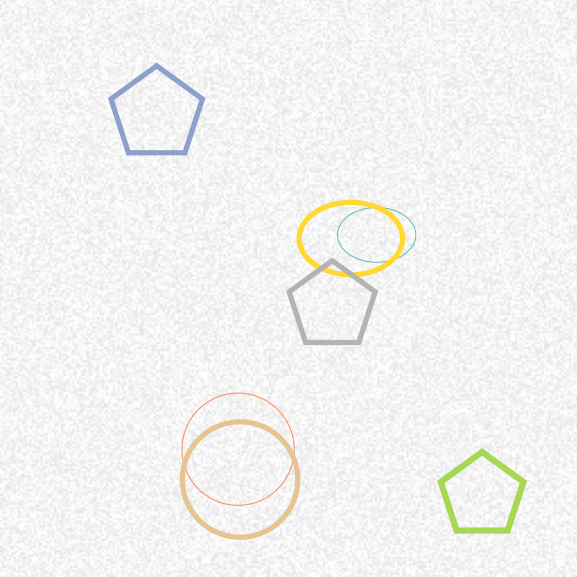[{"shape": "oval", "thickness": 0.5, "radius": 0.34, "center": [0.652, 0.592]}, {"shape": "circle", "thickness": 0.5, "radius": 0.49, "center": [0.412, 0.221]}, {"shape": "pentagon", "thickness": 2.5, "radius": 0.42, "center": [0.271, 0.802]}, {"shape": "pentagon", "thickness": 3, "radius": 0.38, "center": [0.835, 0.141]}, {"shape": "oval", "thickness": 2.5, "radius": 0.45, "center": [0.608, 0.586]}, {"shape": "circle", "thickness": 2.5, "radius": 0.5, "center": [0.416, 0.169]}, {"shape": "pentagon", "thickness": 2.5, "radius": 0.39, "center": [0.575, 0.469]}]